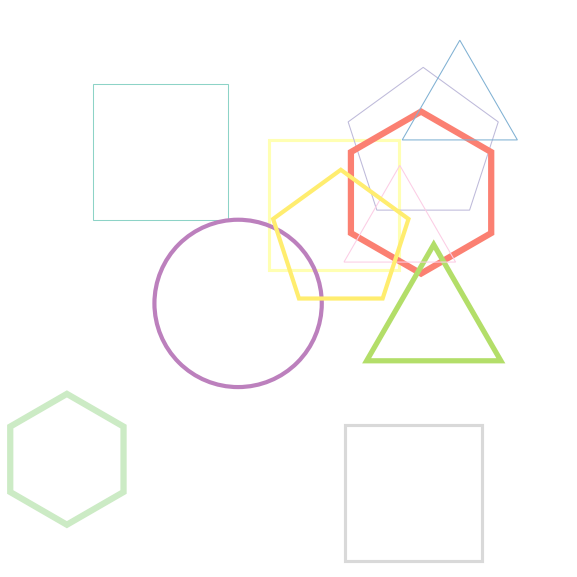[{"shape": "square", "thickness": 0.5, "radius": 0.59, "center": [0.278, 0.736]}, {"shape": "square", "thickness": 1.5, "radius": 0.56, "center": [0.579, 0.644]}, {"shape": "pentagon", "thickness": 0.5, "radius": 0.68, "center": [0.733, 0.746]}, {"shape": "hexagon", "thickness": 3, "radius": 0.7, "center": [0.729, 0.666]}, {"shape": "triangle", "thickness": 0.5, "radius": 0.58, "center": [0.796, 0.814]}, {"shape": "triangle", "thickness": 2.5, "radius": 0.67, "center": [0.751, 0.441]}, {"shape": "triangle", "thickness": 0.5, "radius": 0.56, "center": [0.692, 0.601]}, {"shape": "square", "thickness": 1.5, "radius": 0.59, "center": [0.716, 0.145]}, {"shape": "circle", "thickness": 2, "radius": 0.72, "center": [0.412, 0.474]}, {"shape": "hexagon", "thickness": 3, "radius": 0.57, "center": [0.116, 0.204]}, {"shape": "pentagon", "thickness": 2, "radius": 0.62, "center": [0.59, 0.582]}]